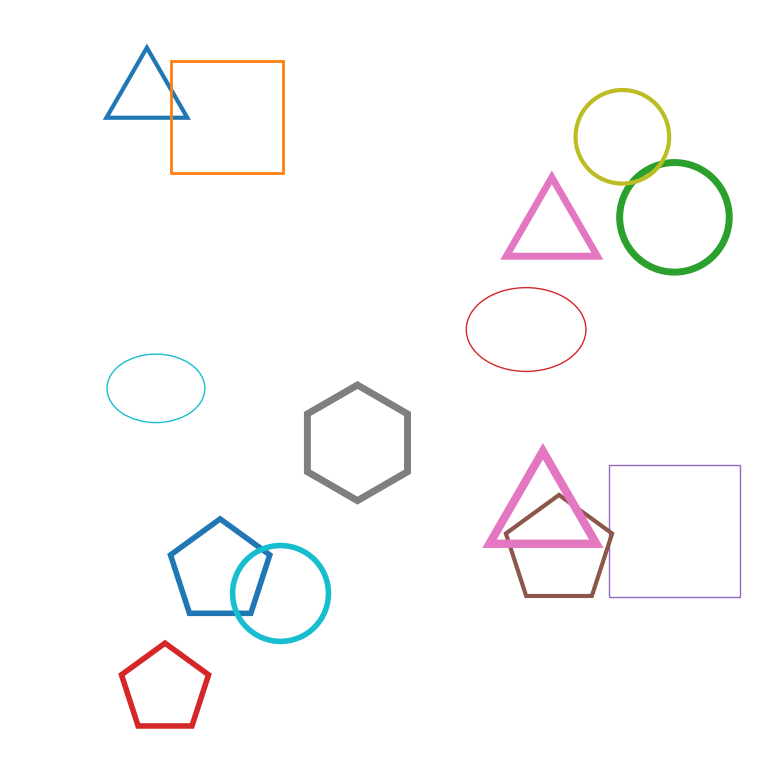[{"shape": "triangle", "thickness": 1.5, "radius": 0.3, "center": [0.191, 0.877]}, {"shape": "pentagon", "thickness": 2, "radius": 0.34, "center": [0.286, 0.258]}, {"shape": "square", "thickness": 1, "radius": 0.36, "center": [0.294, 0.848]}, {"shape": "circle", "thickness": 2.5, "radius": 0.36, "center": [0.876, 0.718]}, {"shape": "oval", "thickness": 0.5, "radius": 0.39, "center": [0.683, 0.572]}, {"shape": "pentagon", "thickness": 2, "radius": 0.3, "center": [0.214, 0.105]}, {"shape": "square", "thickness": 0.5, "radius": 0.43, "center": [0.876, 0.31]}, {"shape": "pentagon", "thickness": 1.5, "radius": 0.36, "center": [0.726, 0.285]}, {"shape": "triangle", "thickness": 2.5, "radius": 0.34, "center": [0.717, 0.701]}, {"shape": "triangle", "thickness": 3, "radius": 0.4, "center": [0.705, 0.334]}, {"shape": "hexagon", "thickness": 2.5, "radius": 0.38, "center": [0.464, 0.425]}, {"shape": "circle", "thickness": 1.5, "radius": 0.3, "center": [0.808, 0.822]}, {"shape": "oval", "thickness": 0.5, "radius": 0.32, "center": [0.203, 0.496]}, {"shape": "circle", "thickness": 2, "radius": 0.31, "center": [0.364, 0.229]}]